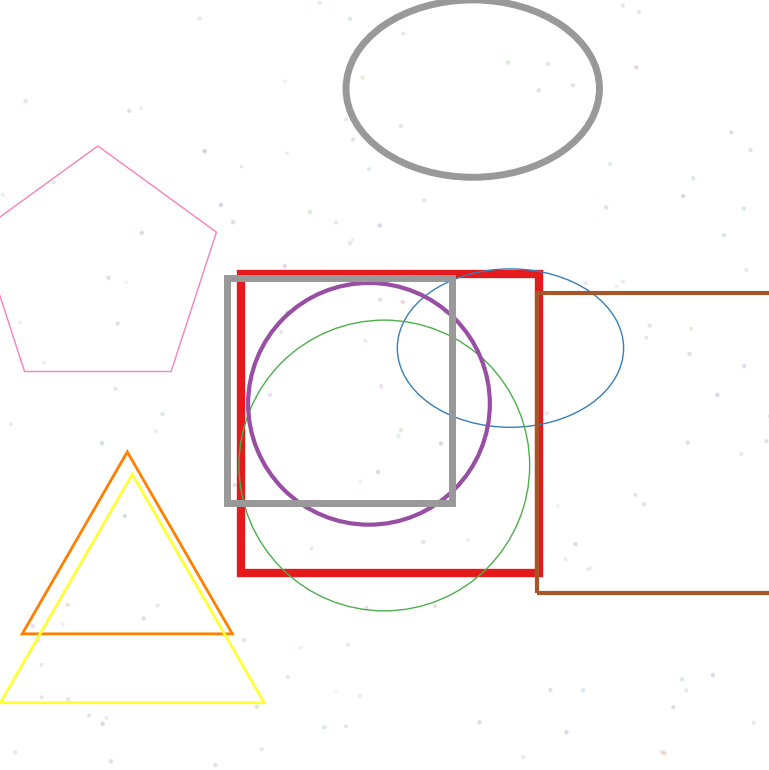[{"shape": "square", "thickness": 3, "radius": 0.97, "center": [0.506, 0.45]}, {"shape": "oval", "thickness": 0.5, "radius": 0.73, "center": [0.663, 0.548]}, {"shape": "circle", "thickness": 0.5, "radius": 0.94, "center": [0.499, 0.395]}, {"shape": "circle", "thickness": 1.5, "radius": 0.78, "center": [0.479, 0.476]}, {"shape": "triangle", "thickness": 1, "radius": 0.79, "center": [0.165, 0.256]}, {"shape": "triangle", "thickness": 1, "radius": 0.99, "center": [0.172, 0.186]}, {"shape": "square", "thickness": 1.5, "radius": 0.97, "center": [0.892, 0.425]}, {"shape": "pentagon", "thickness": 0.5, "radius": 0.81, "center": [0.127, 0.649]}, {"shape": "oval", "thickness": 2.5, "radius": 0.82, "center": [0.614, 0.885]}, {"shape": "square", "thickness": 2.5, "radius": 0.73, "center": [0.441, 0.493]}]